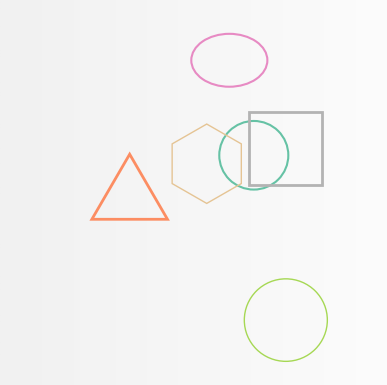[{"shape": "circle", "thickness": 1.5, "radius": 0.45, "center": [0.655, 0.597]}, {"shape": "triangle", "thickness": 2, "radius": 0.56, "center": [0.335, 0.487]}, {"shape": "oval", "thickness": 1.5, "radius": 0.49, "center": [0.592, 0.843]}, {"shape": "circle", "thickness": 1, "radius": 0.54, "center": [0.738, 0.169]}, {"shape": "hexagon", "thickness": 1, "radius": 0.52, "center": [0.533, 0.575]}, {"shape": "square", "thickness": 2, "radius": 0.47, "center": [0.737, 0.614]}]